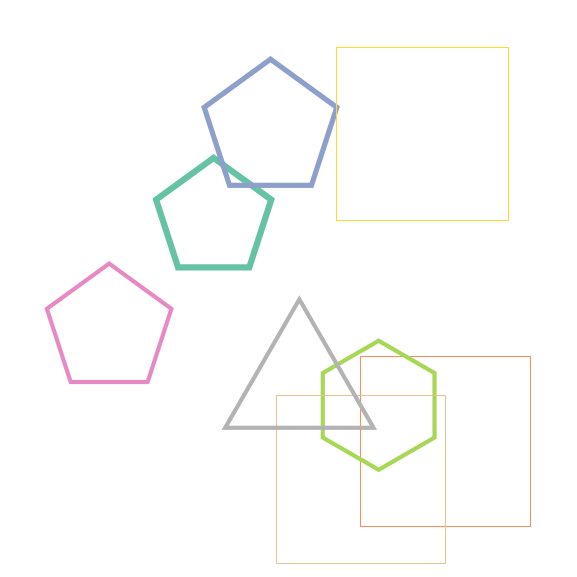[{"shape": "pentagon", "thickness": 3, "radius": 0.52, "center": [0.37, 0.621]}, {"shape": "square", "thickness": 0.5, "radius": 0.74, "center": [0.771, 0.235]}, {"shape": "pentagon", "thickness": 2.5, "radius": 0.6, "center": [0.468, 0.776]}, {"shape": "pentagon", "thickness": 2, "radius": 0.57, "center": [0.189, 0.429]}, {"shape": "hexagon", "thickness": 2, "radius": 0.56, "center": [0.656, 0.297]}, {"shape": "square", "thickness": 0.5, "radius": 0.75, "center": [0.731, 0.768]}, {"shape": "square", "thickness": 0.5, "radius": 0.73, "center": [0.624, 0.17]}, {"shape": "triangle", "thickness": 2, "radius": 0.74, "center": [0.518, 0.333]}]